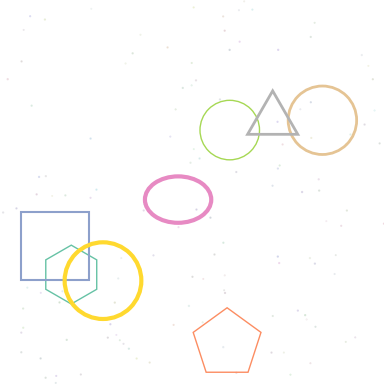[{"shape": "hexagon", "thickness": 1, "radius": 0.38, "center": [0.185, 0.287]}, {"shape": "pentagon", "thickness": 1, "radius": 0.46, "center": [0.59, 0.108]}, {"shape": "square", "thickness": 1.5, "radius": 0.44, "center": [0.142, 0.361]}, {"shape": "oval", "thickness": 3, "radius": 0.43, "center": [0.463, 0.482]}, {"shape": "circle", "thickness": 1, "radius": 0.39, "center": [0.597, 0.662]}, {"shape": "circle", "thickness": 3, "radius": 0.5, "center": [0.268, 0.271]}, {"shape": "circle", "thickness": 2, "radius": 0.44, "center": [0.837, 0.688]}, {"shape": "triangle", "thickness": 2, "radius": 0.38, "center": [0.708, 0.689]}]